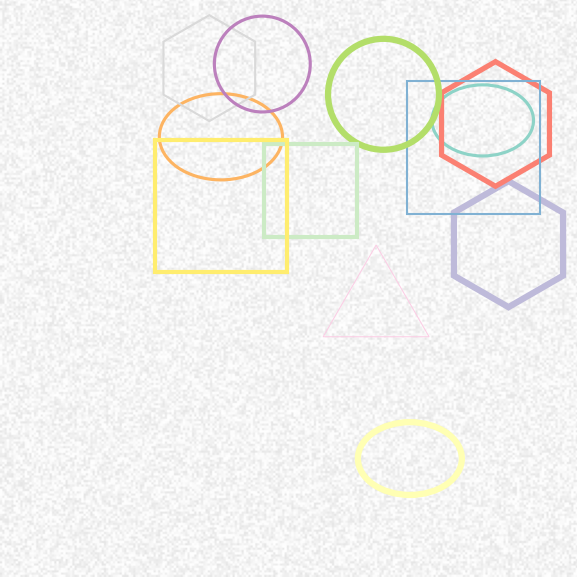[{"shape": "oval", "thickness": 1.5, "radius": 0.44, "center": [0.836, 0.791]}, {"shape": "oval", "thickness": 3, "radius": 0.45, "center": [0.71, 0.205]}, {"shape": "hexagon", "thickness": 3, "radius": 0.55, "center": [0.881, 0.576]}, {"shape": "hexagon", "thickness": 2.5, "radius": 0.54, "center": [0.858, 0.784]}, {"shape": "square", "thickness": 1, "radius": 0.58, "center": [0.819, 0.743]}, {"shape": "oval", "thickness": 1.5, "radius": 0.53, "center": [0.383, 0.762]}, {"shape": "circle", "thickness": 3, "radius": 0.48, "center": [0.664, 0.836]}, {"shape": "triangle", "thickness": 0.5, "radius": 0.53, "center": [0.651, 0.469]}, {"shape": "hexagon", "thickness": 1, "radius": 0.46, "center": [0.362, 0.881]}, {"shape": "circle", "thickness": 1.5, "radius": 0.42, "center": [0.454, 0.888]}, {"shape": "square", "thickness": 2, "radius": 0.4, "center": [0.538, 0.669]}, {"shape": "square", "thickness": 2, "radius": 0.57, "center": [0.383, 0.643]}]